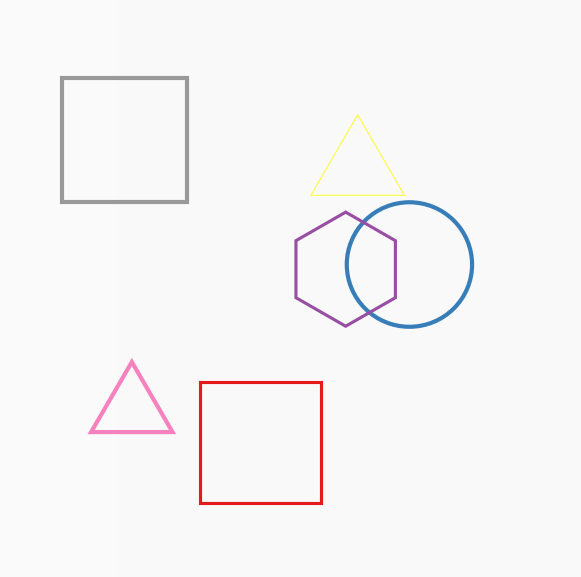[{"shape": "square", "thickness": 1.5, "radius": 0.52, "center": [0.448, 0.233]}, {"shape": "circle", "thickness": 2, "radius": 0.54, "center": [0.704, 0.541]}, {"shape": "hexagon", "thickness": 1.5, "radius": 0.49, "center": [0.595, 0.533]}, {"shape": "triangle", "thickness": 0.5, "radius": 0.46, "center": [0.615, 0.707]}, {"shape": "triangle", "thickness": 2, "radius": 0.4, "center": [0.227, 0.291]}, {"shape": "square", "thickness": 2, "radius": 0.54, "center": [0.214, 0.756]}]